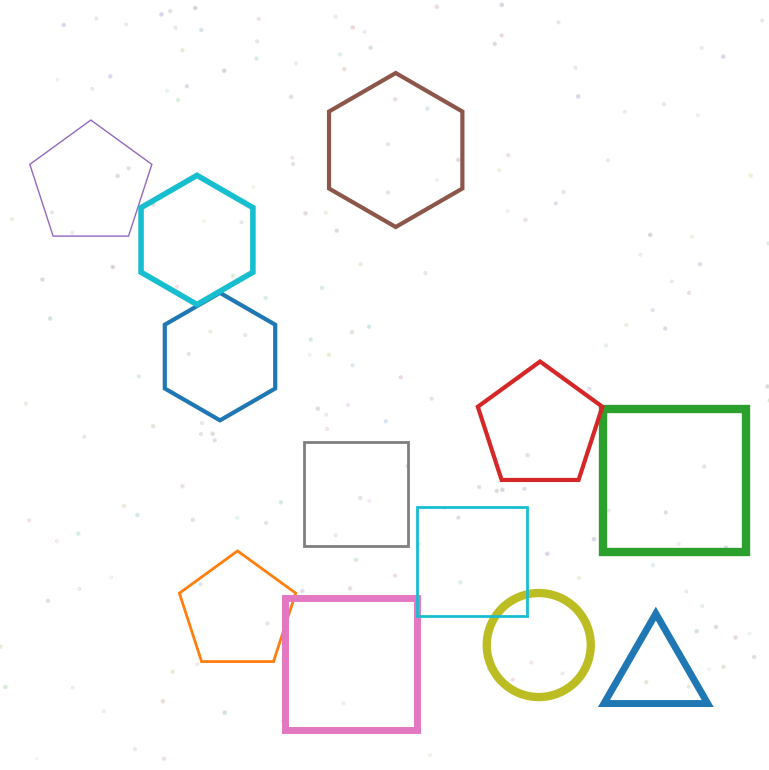[{"shape": "triangle", "thickness": 2.5, "radius": 0.39, "center": [0.852, 0.125]}, {"shape": "hexagon", "thickness": 1.5, "radius": 0.41, "center": [0.286, 0.537]}, {"shape": "pentagon", "thickness": 1, "radius": 0.4, "center": [0.309, 0.205]}, {"shape": "square", "thickness": 3, "radius": 0.46, "center": [0.876, 0.376]}, {"shape": "pentagon", "thickness": 1.5, "radius": 0.43, "center": [0.701, 0.445]}, {"shape": "pentagon", "thickness": 0.5, "radius": 0.42, "center": [0.118, 0.761]}, {"shape": "hexagon", "thickness": 1.5, "radius": 0.5, "center": [0.514, 0.805]}, {"shape": "square", "thickness": 2.5, "radius": 0.43, "center": [0.456, 0.138]}, {"shape": "square", "thickness": 1, "radius": 0.34, "center": [0.462, 0.358]}, {"shape": "circle", "thickness": 3, "radius": 0.34, "center": [0.7, 0.162]}, {"shape": "square", "thickness": 1, "radius": 0.36, "center": [0.613, 0.271]}, {"shape": "hexagon", "thickness": 2, "radius": 0.42, "center": [0.256, 0.688]}]